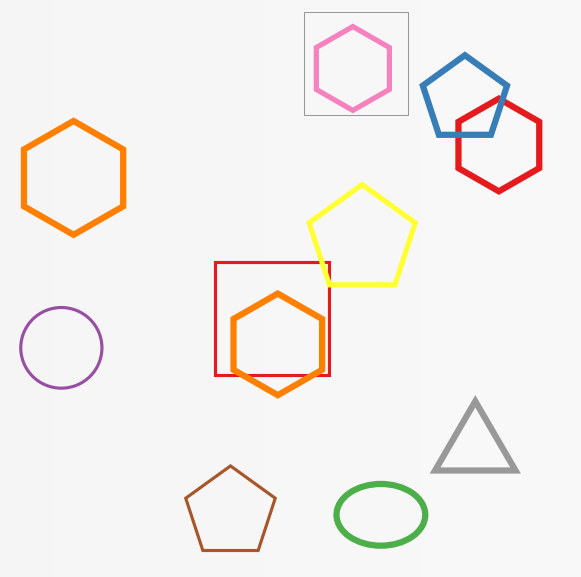[{"shape": "hexagon", "thickness": 3, "radius": 0.4, "center": [0.858, 0.748]}, {"shape": "square", "thickness": 1.5, "radius": 0.49, "center": [0.468, 0.448]}, {"shape": "pentagon", "thickness": 3, "radius": 0.38, "center": [0.8, 0.827]}, {"shape": "oval", "thickness": 3, "radius": 0.38, "center": [0.655, 0.108]}, {"shape": "circle", "thickness": 1.5, "radius": 0.35, "center": [0.106, 0.397]}, {"shape": "hexagon", "thickness": 3, "radius": 0.49, "center": [0.127, 0.691]}, {"shape": "hexagon", "thickness": 3, "radius": 0.44, "center": [0.478, 0.403]}, {"shape": "pentagon", "thickness": 2.5, "radius": 0.48, "center": [0.623, 0.584]}, {"shape": "pentagon", "thickness": 1.5, "radius": 0.4, "center": [0.397, 0.111]}, {"shape": "hexagon", "thickness": 2.5, "radius": 0.36, "center": [0.607, 0.881]}, {"shape": "square", "thickness": 0.5, "radius": 0.45, "center": [0.613, 0.889]}, {"shape": "triangle", "thickness": 3, "radius": 0.4, "center": [0.818, 0.224]}]